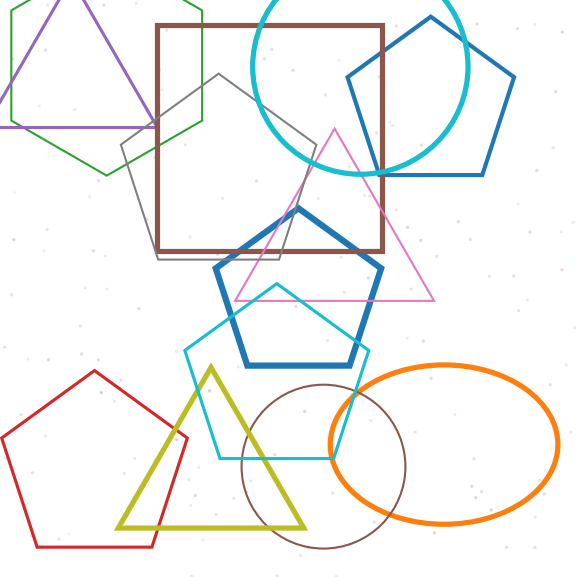[{"shape": "pentagon", "thickness": 2, "radius": 0.76, "center": [0.746, 0.819]}, {"shape": "pentagon", "thickness": 3, "radius": 0.75, "center": [0.517, 0.488]}, {"shape": "oval", "thickness": 2.5, "radius": 0.99, "center": [0.769, 0.229]}, {"shape": "hexagon", "thickness": 1, "radius": 0.95, "center": [0.185, 0.886]}, {"shape": "pentagon", "thickness": 1.5, "radius": 0.85, "center": [0.164, 0.188]}, {"shape": "triangle", "thickness": 1.5, "radius": 0.86, "center": [0.123, 0.864]}, {"shape": "circle", "thickness": 1, "radius": 0.71, "center": [0.56, 0.191]}, {"shape": "square", "thickness": 2.5, "radius": 0.98, "center": [0.467, 0.76]}, {"shape": "triangle", "thickness": 1, "radius": 0.99, "center": [0.579, 0.578]}, {"shape": "pentagon", "thickness": 1, "radius": 0.89, "center": [0.379, 0.694]}, {"shape": "triangle", "thickness": 2.5, "radius": 0.93, "center": [0.365, 0.177]}, {"shape": "circle", "thickness": 2.5, "radius": 0.93, "center": [0.624, 0.884]}, {"shape": "pentagon", "thickness": 1.5, "radius": 0.84, "center": [0.479, 0.341]}]